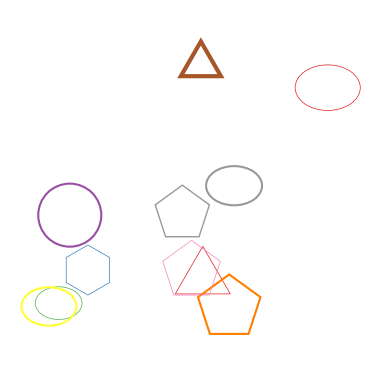[{"shape": "triangle", "thickness": 0.5, "radius": 0.41, "center": [0.527, 0.278]}, {"shape": "oval", "thickness": 0.5, "radius": 0.42, "center": [0.851, 0.772]}, {"shape": "hexagon", "thickness": 0.5, "radius": 0.33, "center": [0.228, 0.299]}, {"shape": "oval", "thickness": 0.5, "radius": 0.3, "center": [0.152, 0.213]}, {"shape": "circle", "thickness": 1.5, "radius": 0.41, "center": [0.181, 0.441]}, {"shape": "pentagon", "thickness": 1.5, "radius": 0.43, "center": [0.595, 0.202]}, {"shape": "oval", "thickness": 1.5, "radius": 0.36, "center": [0.127, 0.204]}, {"shape": "triangle", "thickness": 3, "radius": 0.3, "center": [0.522, 0.832]}, {"shape": "pentagon", "thickness": 0.5, "radius": 0.39, "center": [0.497, 0.297]}, {"shape": "pentagon", "thickness": 1, "radius": 0.37, "center": [0.474, 0.445]}, {"shape": "oval", "thickness": 1.5, "radius": 0.36, "center": [0.608, 0.518]}]